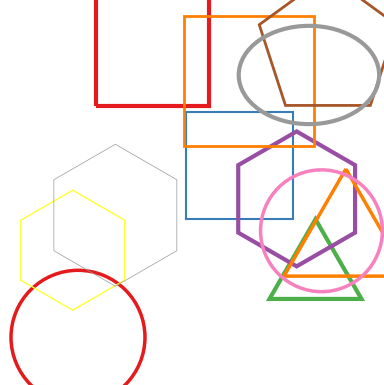[{"shape": "square", "thickness": 3, "radius": 0.73, "center": [0.397, 0.873]}, {"shape": "circle", "thickness": 2.5, "radius": 0.87, "center": [0.203, 0.124]}, {"shape": "square", "thickness": 1.5, "radius": 0.69, "center": [0.622, 0.57]}, {"shape": "triangle", "thickness": 3, "radius": 0.69, "center": [0.819, 0.293]}, {"shape": "hexagon", "thickness": 3, "radius": 0.88, "center": [0.771, 0.483]}, {"shape": "triangle", "thickness": 2.5, "radius": 0.93, "center": [0.898, 0.376]}, {"shape": "square", "thickness": 2, "radius": 0.84, "center": [0.648, 0.789]}, {"shape": "hexagon", "thickness": 1, "radius": 0.78, "center": [0.189, 0.35]}, {"shape": "pentagon", "thickness": 2, "radius": 0.94, "center": [0.852, 0.878]}, {"shape": "circle", "thickness": 2.5, "radius": 0.79, "center": [0.835, 0.401]}, {"shape": "oval", "thickness": 3, "radius": 0.91, "center": [0.802, 0.805]}, {"shape": "hexagon", "thickness": 0.5, "radius": 0.92, "center": [0.3, 0.441]}]